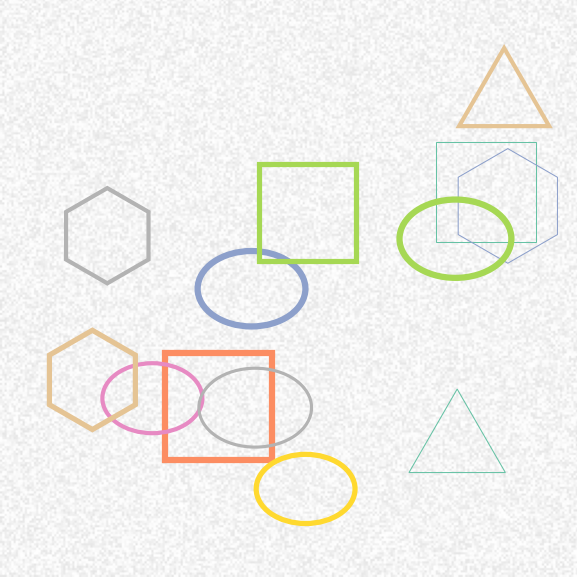[{"shape": "triangle", "thickness": 0.5, "radius": 0.48, "center": [0.792, 0.229]}, {"shape": "square", "thickness": 0.5, "radius": 0.43, "center": [0.841, 0.666]}, {"shape": "square", "thickness": 3, "radius": 0.46, "center": [0.379, 0.295]}, {"shape": "oval", "thickness": 3, "radius": 0.47, "center": [0.436, 0.499]}, {"shape": "hexagon", "thickness": 0.5, "radius": 0.5, "center": [0.879, 0.643]}, {"shape": "oval", "thickness": 2, "radius": 0.43, "center": [0.264, 0.31]}, {"shape": "square", "thickness": 2.5, "radius": 0.42, "center": [0.533, 0.632]}, {"shape": "oval", "thickness": 3, "radius": 0.48, "center": [0.789, 0.586]}, {"shape": "oval", "thickness": 2.5, "radius": 0.43, "center": [0.529, 0.153]}, {"shape": "triangle", "thickness": 2, "radius": 0.45, "center": [0.873, 0.826]}, {"shape": "hexagon", "thickness": 2.5, "radius": 0.43, "center": [0.16, 0.341]}, {"shape": "oval", "thickness": 1.5, "radius": 0.49, "center": [0.442, 0.293]}, {"shape": "hexagon", "thickness": 2, "radius": 0.41, "center": [0.186, 0.591]}]